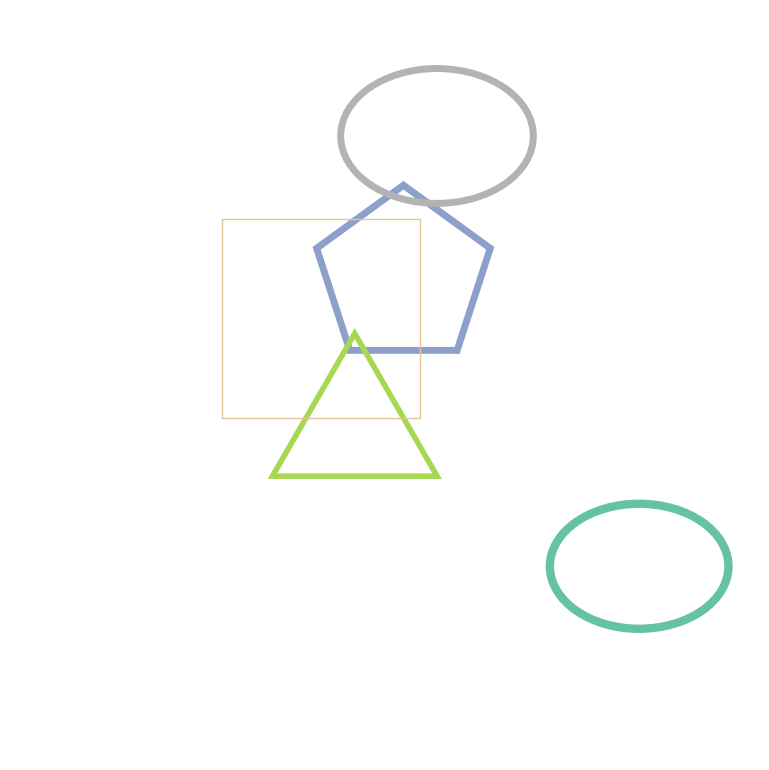[{"shape": "oval", "thickness": 3, "radius": 0.58, "center": [0.83, 0.265]}, {"shape": "pentagon", "thickness": 2.5, "radius": 0.59, "center": [0.524, 0.641]}, {"shape": "triangle", "thickness": 2, "radius": 0.62, "center": [0.461, 0.443]}, {"shape": "square", "thickness": 0.5, "radius": 0.64, "center": [0.417, 0.587]}, {"shape": "oval", "thickness": 2.5, "radius": 0.63, "center": [0.568, 0.823]}]